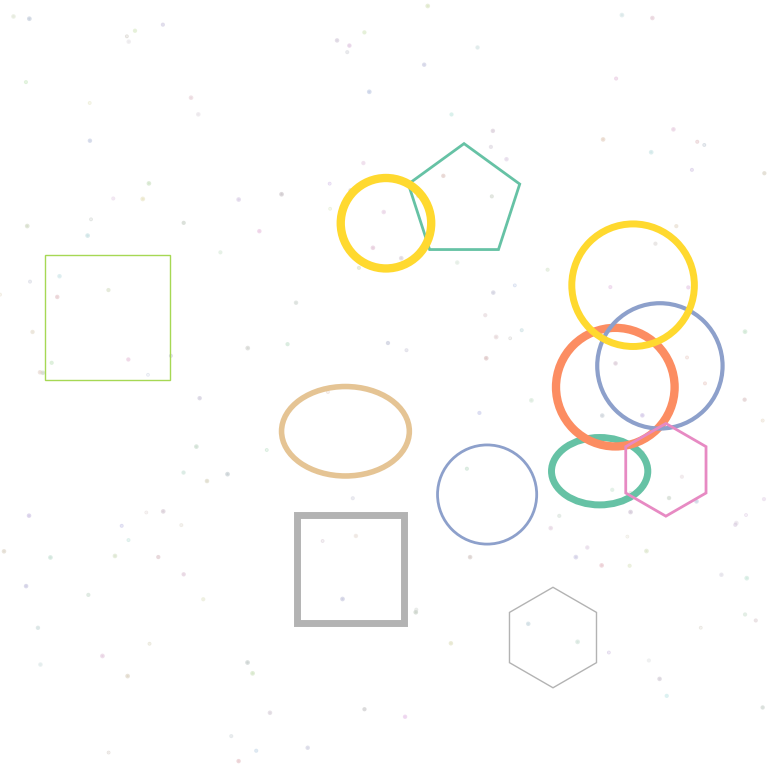[{"shape": "pentagon", "thickness": 1, "radius": 0.38, "center": [0.603, 0.737]}, {"shape": "oval", "thickness": 2.5, "radius": 0.31, "center": [0.779, 0.388]}, {"shape": "circle", "thickness": 3, "radius": 0.39, "center": [0.799, 0.497]}, {"shape": "circle", "thickness": 1, "radius": 0.32, "center": [0.633, 0.358]}, {"shape": "circle", "thickness": 1.5, "radius": 0.41, "center": [0.857, 0.525]}, {"shape": "hexagon", "thickness": 1, "radius": 0.3, "center": [0.865, 0.39]}, {"shape": "square", "thickness": 0.5, "radius": 0.41, "center": [0.14, 0.588]}, {"shape": "circle", "thickness": 2.5, "radius": 0.4, "center": [0.822, 0.63]}, {"shape": "circle", "thickness": 3, "radius": 0.29, "center": [0.501, 0.71]}, {"shape": "oval", "thickness": 2, "radius": 0.41, "center": [0.449, 0.44]}, {"shape": "hexagon", "thickness": 0.5, "radius": 0.33, "center": [0.718, 0.172]}, {"shape": "square", "thickness": 2.5, "radius": 0.35, "center": [0.455, 0.261]}]